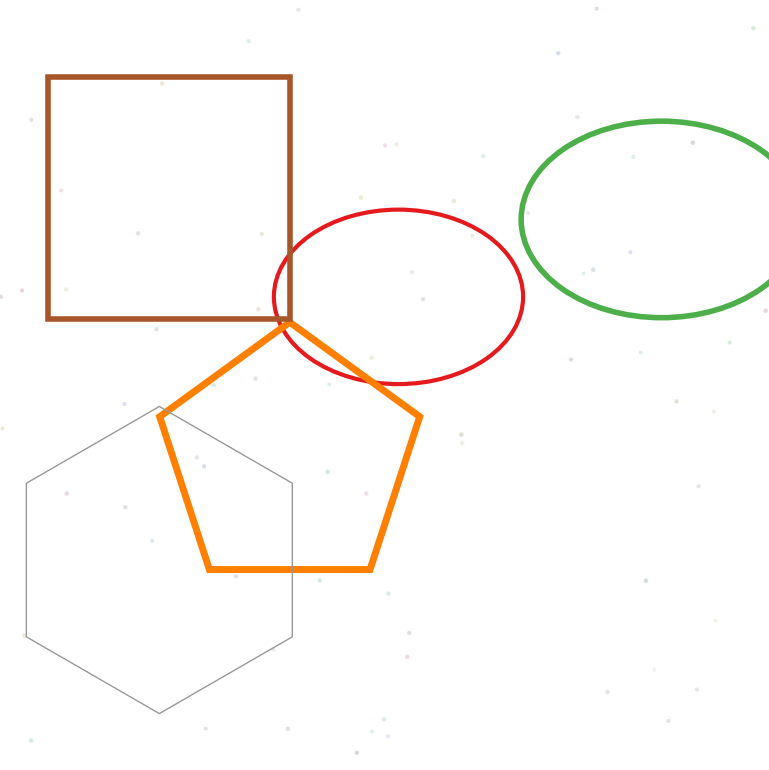[{"shape": "oval", "thickness": 1.5, "radius": 0.81, "center": [0.518, 0.614]}, {"shape": "oval", "thickness": 2, "radius": 0.91, "center": [0.859, 0.715]}, {"shape": "pentagon", "thickness": 2.5, "radius": 0.89, "center": [0.376, 0.404]}, {"shape": "square", "thickness": 2, "radius": 0.79, "center": [0.22, 0.743]}, {"shape": "hexagon", "thickness": 0.5, "radius": 1.0, "center": [0.207, 0.273]}]